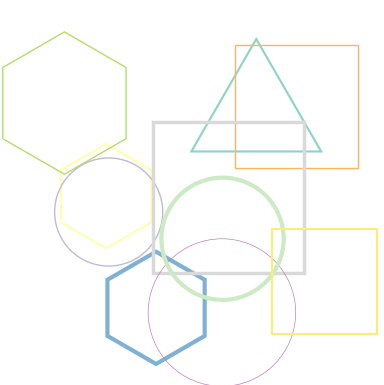[{"shape": "triangle", "thickness": 1.5, "radius": 0.97, "center": [0.666, 0.704]}, {"shape": "hexagon", "thickness": 1.5, "radius": 0.68, "center": [0.276, 0.49]}, {"shape": "circle", "thickness": 1, "radius": 0.7, "center": [0.282, 0.449]}, {"shape": "hexagon", "thickness": 3, "radius": 0.73, "center": [0.405, 0.2]}, {"shape": "square", "thickness": 1, "radius": 0.8, "center": [0.77, 0.723]}, {"shape": "hexagon", "thickness": 1, "radius": 0.92, "center": [0.167, 0.732]}, {"shape": "square", "thickness": 2.5, "radius": 0.98, "center": [0.594, 0.488]}, {"shape": "circle", "thickness": 0.5, "radius": 0.96, "center": [0.576, 0.188]}, {"shape": "circle", "thickness": 3, "radius": 0.79, "center": [0.578, 0.38]}, {"shape": "square", "thickness": 1.5, "radius": 0.68, "center": [0.843, 0.27]}]